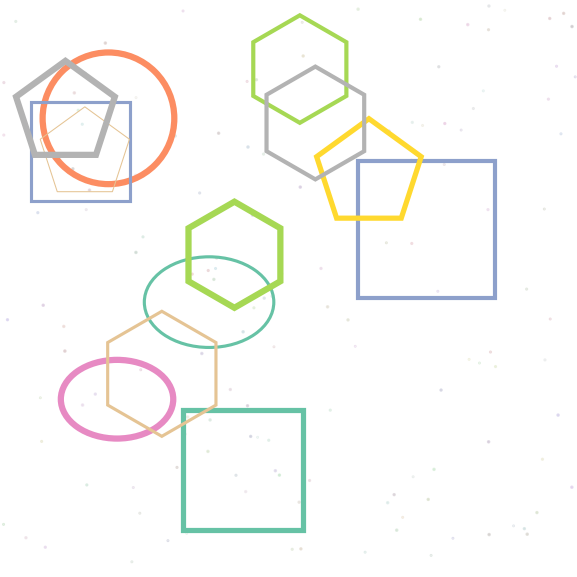[{"shape": "oval", "thickness": 1.5, "radius": 0.56, "center": [0.362, 0.476]}, {"shape": "square", "thickness": 2.5, "radius": 0.52, "center": [0.421, 0.186]}, {"shape": "circle", "thickness": 3, "radius": 0.57, "center": [0.188, 0.794]}, {"shape": "square", "thickness": 1.5, "radius": 0.43, "center": [0.139, 0.737]}, {"shape": "square", "thickness": 2, "radius": 0.59, "center": [0.738, 0.602]}, {"shape": "oval", "thickness": 3, "radius": 0.49, "center": [0.203, 0.308]}, {"shape": "hexagon", "thickness": 2, "radius": 0.47, "center": [0.519, 0.88]}, {"shape": "hexagon", "thickness": 3, "radius": 0.46, "center": [0.406, 0.558]}, {"shape": "pentagon", "thickness": 2.5, "radius": 0.48, "center": [0.639, 0.698]}, {"shape": "hexagon", "thickness": 1.5, "radius": 0.54, "center": [0.28, 0.352]}, {"shape": "pentagon", "thickness": 0.5, "radius": 0.41, "center": [0.147, 0.733]}, {"shape": "pentagon", "thickness": 3, "radius": 0.45, "center": [0.113, 0.804]}, {"shape": "hexagon", "thickness": 2, "radius": 0.49, "center": [0.546, 0.786]}]